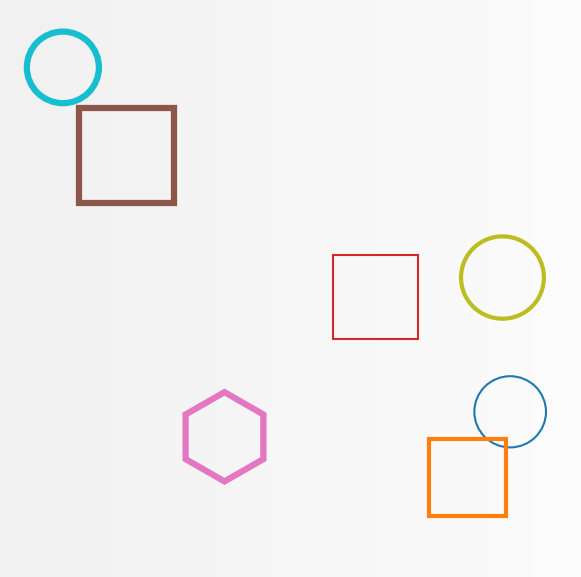[{"shape": "circle", "thickness": 1, "radius": 0.31, "center": [0.878, 0.286]}, {"shape": "square", "thickness": 2, "radius": 0.33, "center": [0.804, 0.172]}, {"shape": "square", "thickness": 1, "radius": 0.36, "center": [0.646, 0.485]}, {"shape": "square", "thickness": 3, "radius": 0.41, "center": [0.218, 0.73]}, {"shape": "hexagon", "thickness": 3, "radius": 0.39, "center": [0.386, 0.243]}, {"shape": "circle", "thickness": 2, "radius": 0.36, "center": [0.864, 0.519]}, {"shape": "circle", "thickness": 3, "radius": 0.31, "center": [0.108, 0.882]}]